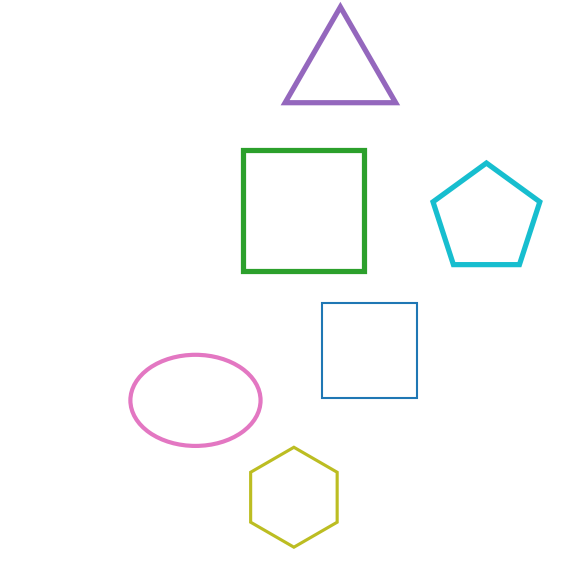[{"shape": "square", "thickness": 1, "radius": 0.41, "center": [0.64, 0.392]}, {"shape": "square", "thickness": 2.5, "radius": 0.52, "center": [0.525, 0.635]}, {"shape": "triangle", "thickness": 2.5, "radius": 0.55, "center": [0.589, 0.877]}, {"shape": "oval", "thickness": 2, "radius": 0.56, "center": [0.338, 0.306]}, {"shape": "hexagon", "thickness": 1.5, "radius": 0.43, "center": [0.509, 0.138]}, {"shape": "pentagon", "thickness": 2.5, "radius": 0.49, "center": [0.842, 0.62]}]